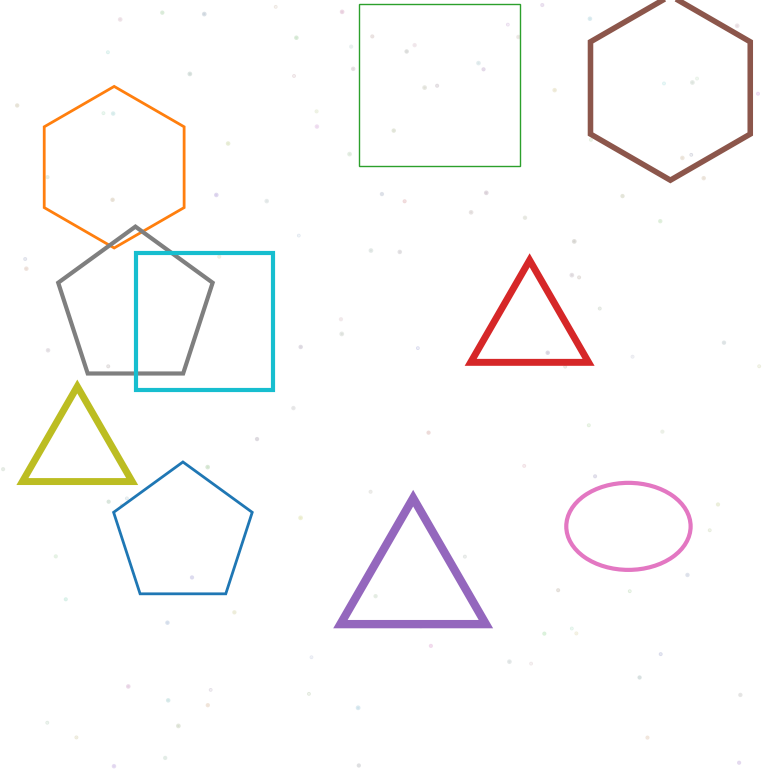[{"shape": "pentagon", "thickness": 1, "radius": 0.47, "center": [0.238, 0.305]}, {"shape": "hexagon", "thickness": 1, "radius": 0.52, "center": [0.148, 0.783]}, {"shape": "square", "thickness": 0.5, "radius": 0.52, "center": [0.571, 0.89]}, {"shape": "triangle", "thickness": 2.5, "radius": 0.44, "center": [0.688, 0.574]}, {"shape": "triangle", "thickness": 3, "radius": 0.55, "center": [0.537, 0.244]}, {"shape": "hexagon", "thickness": 2, "radius": 0.6, "center": [0.871, 0.886]}, {"shape": "oval", "thickness": 1.5, "radius": 0.4, "center": [0.816, 0.316]}, {"shape": "pentagon", "thickness": 1.5, "radius": 0.53, "center": [0.176, 0.6]}, {"shape": "triangle", "thickness": 2.5, "radius": 0.41, "center": [0.1, 0.416]}, {"shape": "square", "thickness": 1.5, "radius": 0.45, "center": [0.266, 0.582]}]